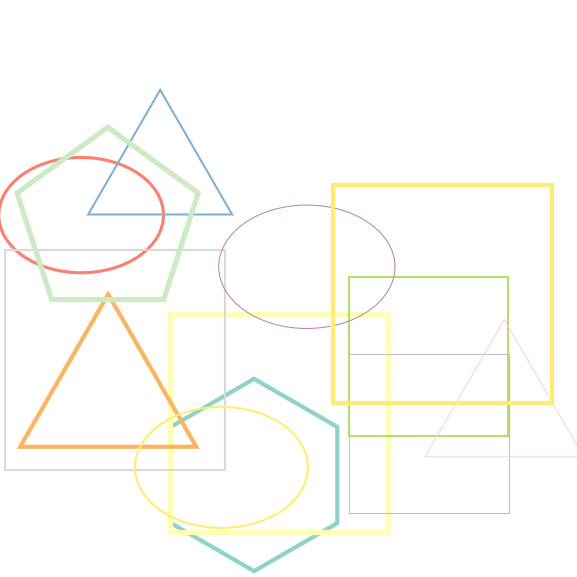[{"shape": "hexagon", "thickness": 2, "radius": 0.83, "center": [0.44, 0.177]}, {"shape": "square", "thickness": 2.5, "radius": 0.95, "center": [0.483, 0.267]}, {"shape": "square", "thickness": 0.5, "radius": 0.69, "center": [0.744, 0.249]}, {"shape": "oval", "thickness": 1.5, "radius": 0.71, "center": [0.14, 0.627]}, {"shape": "triangle", "thickness": 1, "radius": 0.72, "center": [0.277, 0.7]}, {"shape": "triangle", "thickness": 2, "radius": 0.88, "center": [0.187, 0.314]}, {"shape": "square", "thickness": 1, "radius": 0.69, "center": [0.742, 0.382]}, {"shape": "triangle", "thickness": 0.5, "radius": 0.79, "center": [0.873, 0.287]}, {"shape": "square", "thickness": 1, "radius": 0.95, "center": [0.199, 0.376]}, {"shape": "oval", "thickness": 0.5, "radius": 0.76, "center": [0.531, 0.537]}, {"shape": "pentagon", "thickness": 2.5, "radius": 0.82, "center": [0.186, 0.614]}, {"shape": "square", "thickness": 2, "radius": 0.95, "center": [0.766, 0.49]}, {"shape": "oval", "thickness": 1, "radius": 0.75, "center": [0.383, 0.19]}]